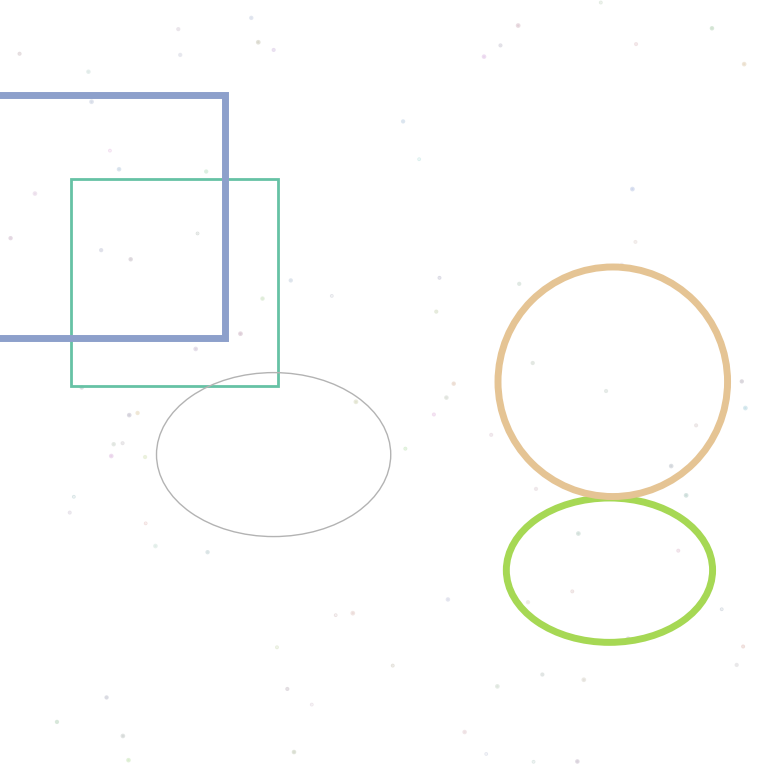[{"shape": "square", "thickness": 1, "radius": 0.67, "center": [0.226, 0.633]}, {"shape": "square", "thickness": 2.5, "radius": 0.79, "center": [0.134, 0.719]}, {"shape": "oval", "thickness": 2.5, "radius": 0.67, "center": [0.791, 0.26]}, {"shape": "circle", "thickness": 2.5, "radius": 0.75, "center": [0.796, 0.504]}, {"shape": "oval", "thickness": 0.5, "radius": 0.76, "center": [0.355, 0.41]}]